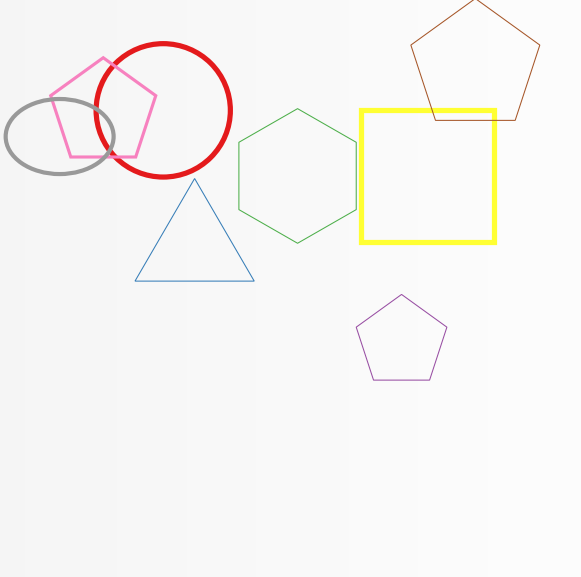[{"shape": "circle", "thickness": 2.5, "radius": 0.58, "center": [0.281, 0.808]}, {"shape": "triangle", "thickness": 0.5, "radius": 0.59, "center": [0.335, 0.572]}, {"shape": "hexagon", "thickness": 0.5, "radius": 0.58, "center": [0.512, 0.694]}, {"shape": "pentagon", "thickness": 0.5, "radius": 0.41, "center": [0.691, 0.407]}, {"shape": "square", "thickness": 2.5, "radius": 0.57, "center": [0.736, 0.695]}, {"shape": "pentagon", "thickness": 0.5, "radius": 0.58, "center": [0.818, 0.885]}, {"shape": "pentagon", "thickness": 1.5, "radius": 0.48, "center": [0.178, 0.804]}, {"shape": "oval", "thickness": 2, "radius": 0.46, "center": [0.103, 0.763]}]